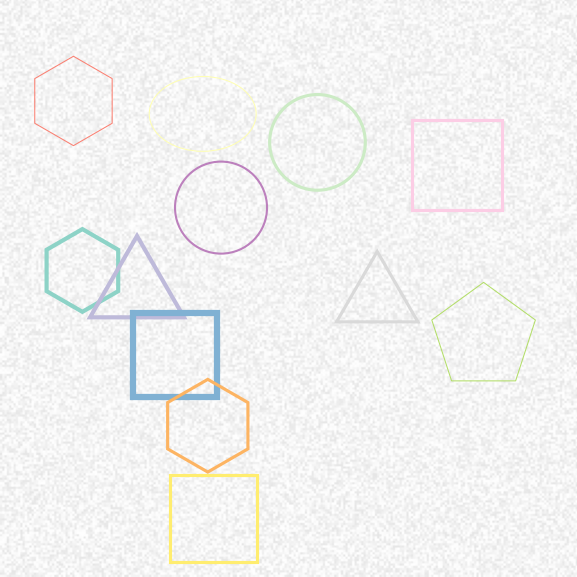[{"shape": "hexagon", "thickness": 2, "radius": 0.36, "center": [0.143, 0.531]}, {"shape": "oval", "thickness": 0.5, "radius": 0.46, "center": [0.351, 0.802]}, {"shape": "triangle", "thickness": 2, "radius": 0.47, "center": [0.237, 0.497]}, {"shape": "hexagon", "thickness": 0.5, "radius": 0.39, "center": [0.127, 0.824]}, {"shape": "square", "thickness": 3, "radius": 0.36, "center": [0.303, 0.384]}, {"shape": "hexagon", "thickness": 1.5, "radius": 0.4, "center": [0.36, 0.262]}, {"shape": "pentagon", "thickness": 0.5, "radius": 0.47, "center": [0.837, 0.416]}, {"shape": "square", "thickness": 1.5, "radius": 0.39, "center": [0.791, 0.713]}, {"shape": "triangle", "thickness": 1.5, "radius": 0.41, "center": [0.653, 0.482]}, {"shape": "circle", "thickness": 1, "radius": 0.4, "center": [0.383, 0.64]}, {"shape": "circle", "thickness": 1.5, "radius": 0.41, "center": [0.55, 0.753]}, {"shape": "square", "thickness": 1.5, "radius": 0.38, "center": [0.369, 0.102]}]